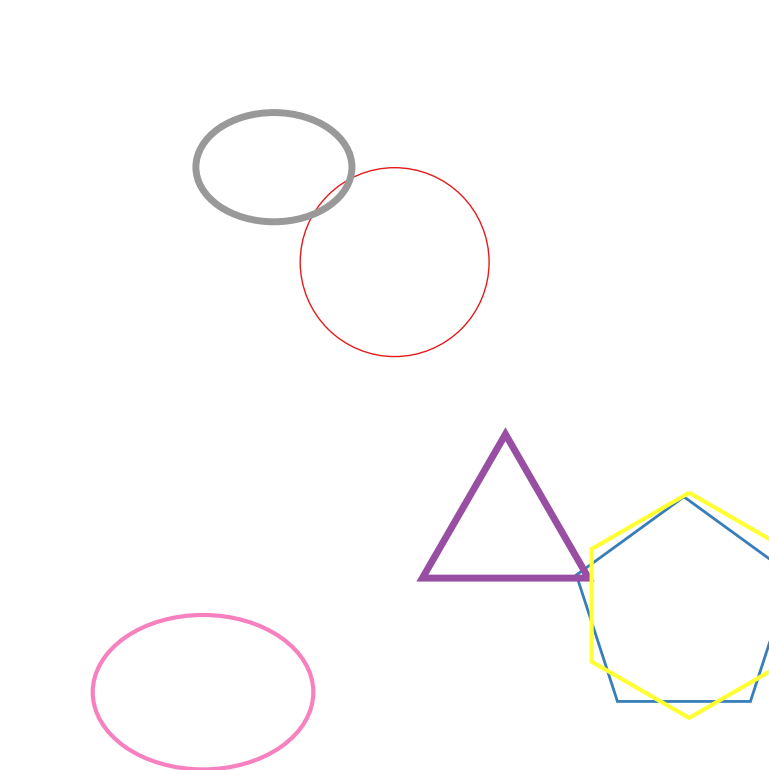[{"shape": "circle", "thickness": 0.5, "radius": 0.61, "center": [0.513, 0.66]}, {"shape": "pentagon", "thickness": 1, "radius": 0.73, "center": [0.888, 0.208]}, {"shape": "triangle", "thickness": 2.5, "radius": 0.62, "center": [0.656, 0.311]}, {"shape": "hexagon", "thickness": 1.5, "radius": 0.73, "center": [0.895, 0.214]}, {"shape": "oval", "thickness": 1.5, "radius": 0.72, "center": [0.264, 0.101]}, {"shape": "oval", "thickness": 2.5, "radius": 0.51, "center": [0.356, 0.783]}]